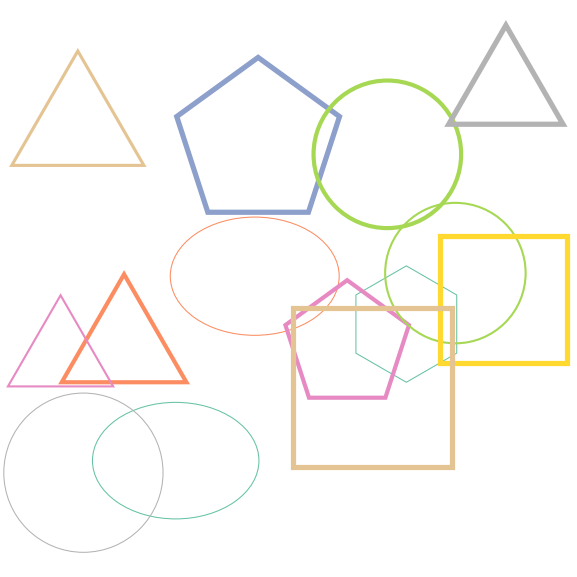[{"shape": "oval", "thickness": 0.5, "radius": 0.72, "center": [0.304, 0.202]}, {"shape": "hexagon", "thickness": 0.5, "radius": 0.5, "center": [0.704, 0.438]}, {"shape": "oval", "thickness": 0.5, "radius": 0.73, "center": [0.441, 0.521]}, {"shape": "triangle", "thickness": 2, "radius": 0.62, "center": [0.215, 0.4]}, {"shape": "pentagon", "thickness": 2.5, "radius": 0.74, "center": [0.447, 0.751]}, {"shape": "pentagon", "thickness": 2, "radius": 0.56, "center": [0.601, 0.401]}, {"shape": "triangle", "thickness": 1, "radius": 0.53, "center": [0.105, 0.383]}, {"shape": "circle", "thickness": 1, "radius": 0.61, "center": [0.789, 0.526]}, {"shape": "circle", "thickness": 2, "radius": 0.64, "center": [0.671, 0.732]}, {"shape": "square", "thickness": 2.5, "radius": 0.55, "center": [0.872, 0.48]}, {"shape": "square", "thickness": 2.5, "radius": 0.69, "center": [0.645, 0.328]}, {"shape": "triangle", "thickness": 1.5, "radius": 0.66, "center": [0.135, 0.779]}, {"shape": "circle", "thickness": 0.5, "radius": 0.69, "center": [0.144, 0.181]}, {"shape": "triangle", "thickness": 2.5, "radius": 0.57, "center": [0.876, 0.841]}]